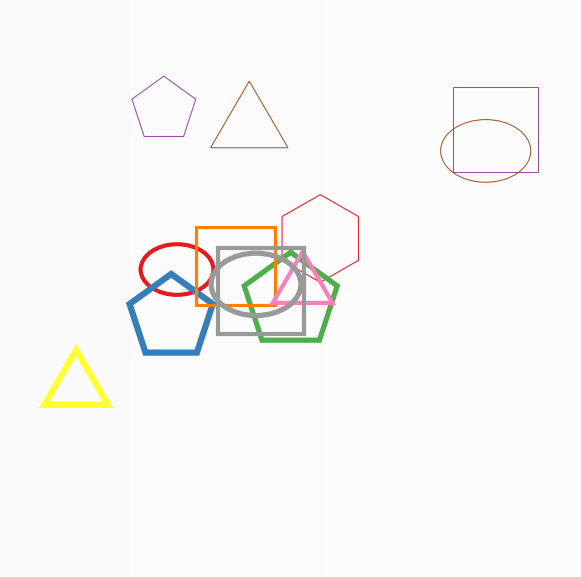[{"shape": "hexagon", "thickness": 0.5, "radius": 0.38, "center": [0.551, 0.586]}, {"shape": "oval", "thickness": 2, "radius": 0.31, "center": [0.305, 0.532]}, {"shape": "pentagon", "thickness": 3, "radius": 0.38, "center": [0.295, 0.449]}, {"shape": "pentagon", "thickness": 2.5, "radius": 0.42, "center": [0.5, 0.478]}, {"shape": "pentagon", "thickness": 0.5, "radius": 0.29, "center": [0.282, 0.81]}, {"shape": "square", "thickness": 0.5, "radius": 0.36, "center": [0.853, 0.775]}, {"shape": "square", "thickness": 1.5, "radius": 0.34, "center": [0.406, 0.538]}, {"shape": "triangle", "thickness": 3, "radius": 0.32, "center": [0.131, 0.33]}, {"shape": "oval", "thickness": 0.5, "radius": 0.39, "center": [0.836, 0.738]}, {"shape": "triangle", "thickness": 0.5, "radius": 0.38, "center": [0.429, 0.782]}, {"shape": "triangle", "thickness": 2, "radius": 0.3, "center": [0.521, 0.504]}, {"shape": "square", "thickness": 2, "radius": 0.37, "center": [0.449, 0.496]}, {"shape": "oval", "thickness": 2.5, "radius": 0.39, "center": [0.44, 0.507]}]